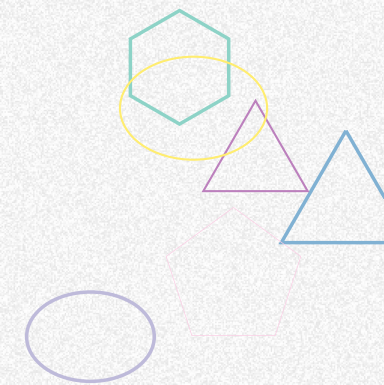[{"shape": "hexagon", "thickness": 2.5, "radius": 0.74, "center": [0.466, 0.825]}, {"shape": "oval", "thickness": 2.5, "radius": 0.83, "center": [0.235, 0.125]}, {"shape": "triangle", "thickness": 2.5, "radius": 0.97, "center": [0.899, 0.467]}, {"shape": "pentagon", "thickness": 0.5, "radius": 0.92, "center": [0.607, 0.277]}, {"shape": "triangle", "thickness": 1.5, "radius": 0.78, "center": [0.664, 0.582]}, {"shape": "oval", "thickness": 1.5, "radius": 0.96, "center": [0.503, 0.719]}]